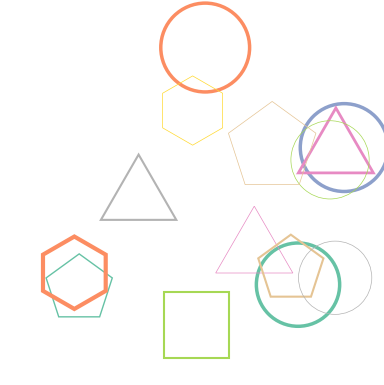[{"shape": "circle", "thickness": 2.5, "radius": 0.54, "center": [0.774, 0.261]}, {"shape": "pentagon", "thickness": 1, "radius": 0.45, "center": [0.206, 0.25]}, {"shape": "hexagon", "thickness": 3, "radius": 0.47, "center": [0.193, 0.292]}, {"shape": "circle", "thickness": 2.5, "radius": 0.58, "center": [0.533, 0.877]}, {"shape": "circle", "thickness": 2.5, "radius": 0.57, "center": [0.894, 0.617]}, {"shape": "triangle", "thickness": 2, "radius": 0.56, "center": [0.872, 0.607]}, {"shape": "triangle", "thickness": 0.5, "radius": 0.58, "center": [0.66, 0.349]}, {"shape": "circle", "thickness": 0.5, "radius": 0.51, "center": [0.857, 0.585]}, {"shape": "square", "thickness": 1.5, "radius": 0.43, "center": [0.51, 0.155]}, {"shape": "hexagon", "thickness": 0.5, "radius": 0.45, "center": [0.5, 0.713]}, {"shape": "pentagon", "thickness": 1.5, "radius": 0.45, "center": [0.755, 0.301]}, {"shape": "pentagon", "thickness": 0.5, "radius": 0.6, "center": [0.707, 0.617]}, {"shape": "triangle", "thickness": 1.5, "radius": 0.57, "center": [0.36, 0.485]}, {"shape": "circle", "thickness": 0.5, "radius": 0.48, "center": [0.871, 0.279]}]